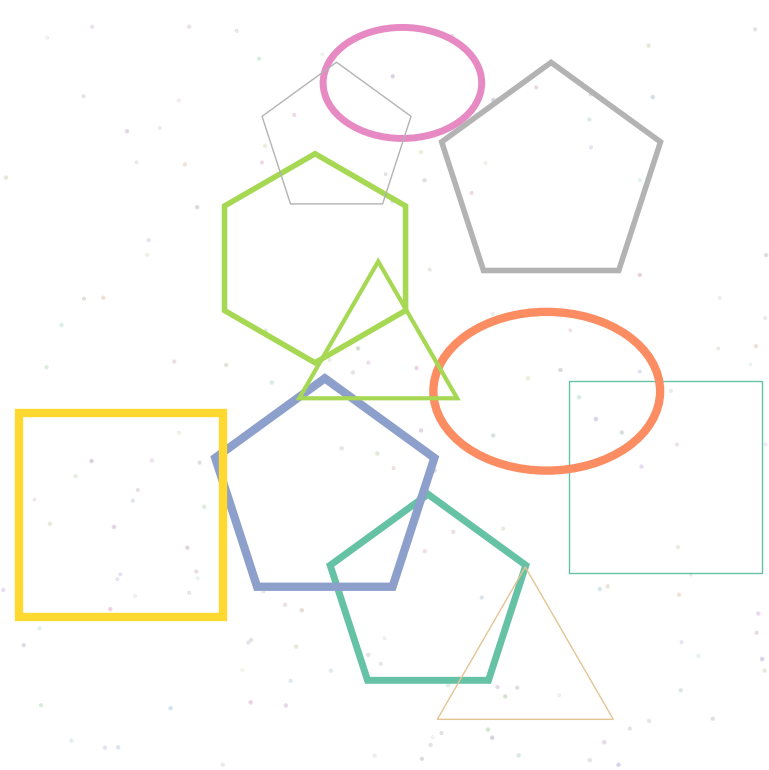[{"shape": "square", "thickness": 0.5, "radius": 0.63, "center": [0.864, 0.38]}, {"shape": "pentagon", "thickness": 2.5, "radius": 0.67, "center": [0.556, 0.225]}, {"shape": "oval", "thickness": 3, "radius": 0.74, "center": [0.71, 0.492]}, {"shape": "pentagon", "thickness": 3, "radius": 0.75, "center": [0.422, 0.359]}, {"shape": "oval", "thickness": 2.5, "radius": 0.51, "center": [0.523, 0.892]}, {"shape": "triangle", "thickness": 1.5, "radius": 0.59, "center": [0.491, 0.542]}, {"shape": "hexagon", "thickness": 2, "radius": 0.68, "center": [0.409, 0.665]}, {"shape": "square", "thickness": 3, "radius": 0.66, "center": [0.157, 0.331]}, {"shape": "triangle", "thickness": 0.5, "radius": 0.66, "center": [0.682, 0.132]}, {"shape": "pentagon", "thickness": 0.5, "radius": 0.51, "center": [0.437, 0.817]}, {"shape": "pentagon", "thickness": 2, "radius": 0.75, "center": [0.716, 0.77]}]